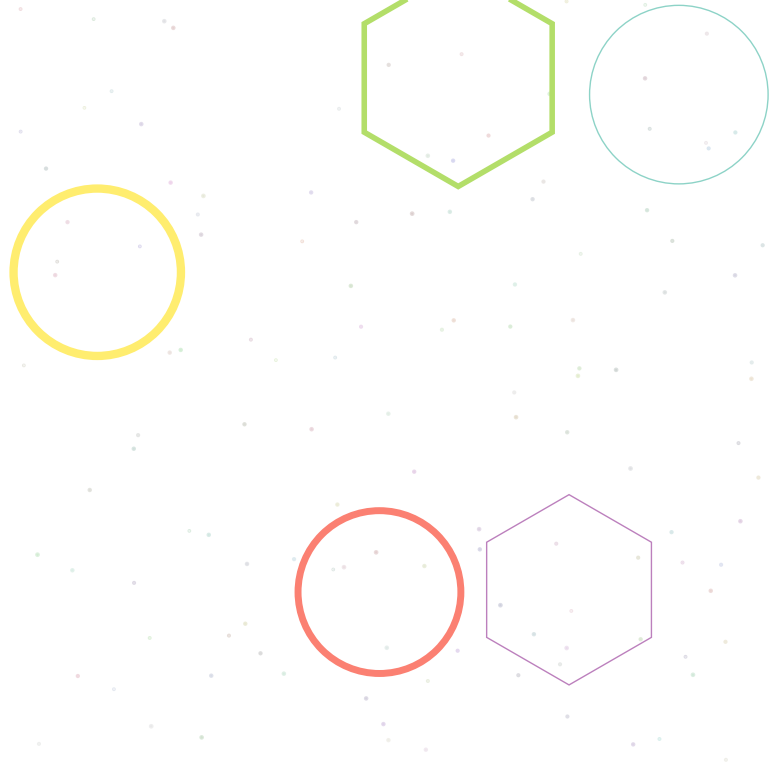[{"shape": "circle", "thickness": 0.5, "radius": 0.58, "center": [0.882, 0.877]}, {"shape": "circle", "thickness": 2.5, "radius": 0.53, "center": [0.493, 0.231]}, {"shape": "hexagon", "thickness": 2, "radius": 0.7, "center": [0.595, 0.899]}, {"shape": "hexagon", "thickness": 0.5, "radius": 0.62, "center": [0.739, 0.234]}, {"shape": "circle", "thickness": 3, "radius": 0.54, "center": [0.126, 0.646]}]